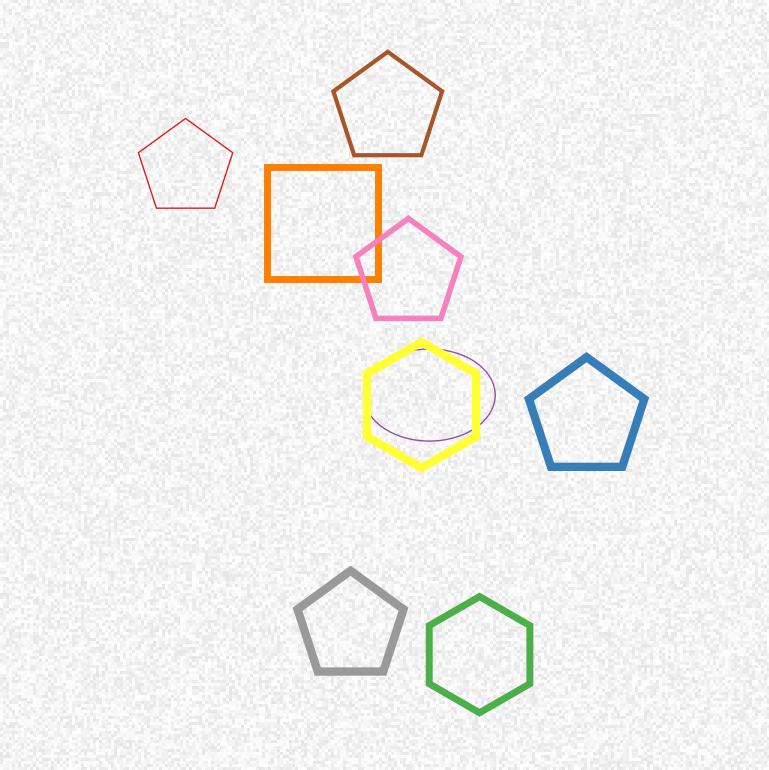[{"shape": "pentagon", "thickness": 0.5, "radius": 0.32, "center": [0.241, 0.782]}, {"shape": "pentagon", "thickness": 3, "radius": 0.39, "center": [0.762, 0.457]}, {"shape": "hexagon", "thickness": 2.5, "radius": 0.38, "center": [0.623, 0.15]}, {"shape": "oval", "thickness": 0.5, "radius": 0.43, "center": [0.558, 0.487]}, {"shape": "square", "thickness": 2.5, "radius": 0.36, "center": [0.419, 0.71]}, {"shape": "hexagon", "thickness": 3, "radius": 0.41, "center": [0.547, 0.474]}, {"shape": "pentagon", "thickness": 1.5, "radius": 0.37, "center": [0.504, 0.858]}, {"shape": "pentagon", "thickness": 2, "radius": 0.36, "center": [0.53, 0.645]}, {"shape": "pentagon", "thickness": 3, "radius": 0.36, "center": [0.455, 0.186]}]